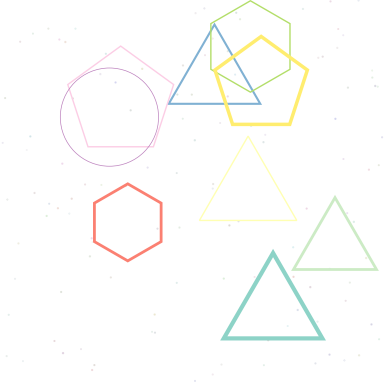[{"shape": "triangle", "thickness": 3, "radius": 0.74, "center": [0.709, 0.195]}, {"shape": "triangle", "thickness": 1, "radius": 0.73, "center": [0.644, 0.5]}, {"shape": "hexagon", "thickness": 2, "radius": 0.5, "center": [0.332, 0.422]}, {"shape": "triangle", "thickness": 1.5, "radius": 0.69, "center": [0.557, 0.799]}, {"shape": "hexagon", "thickness": 1, "radius": 0.59, "center": [0.65, 0.879]}, {"shape": "pentagon", "thickness": 1, "radius": 0.72, "center": [0.314, 0.736]}, {"shape": "circle", "thickness": 0.5, "radius": 0.64, "center": [0.284, 0.696]}, {"shape": "triangle", "thickness": 2, "radius": 0.62, "center": [0.87, 0.362]}, {"shape": "pentagon", "thickness": 2.5, "radius": 0.63, "center": [0.678, 0.779]}]